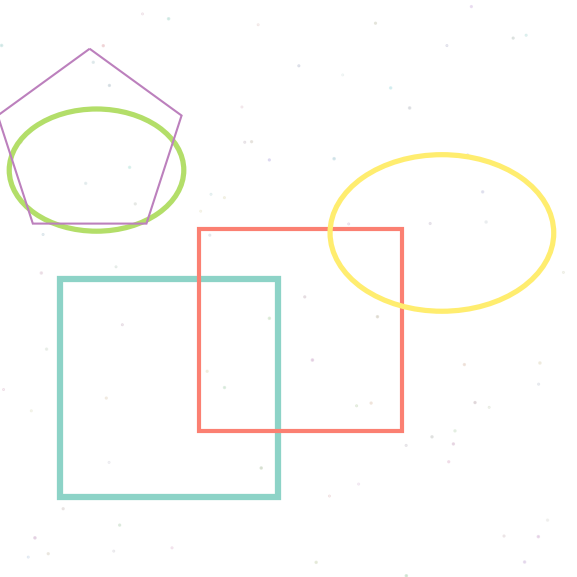[{"shape": "square", "thickness": 3, "radius": 0.94, "center": [0.292, 0.327]}, {"shape": "square", "thickness": 2, "radius": 0.88, "center": [0.521, 0.427]}, {"shape": "oval", "thickness": 2.5, "radius": 0.76, "center": [0.167, 0.705]}, {"shape": "pentagon", "thickness": 1, "radius": 0.84, "center": [0.155, 0.747]}, {"shape": "oval", "thickness": 2.5, "radius": 0.97, "center": [0.765, 0.596]}]